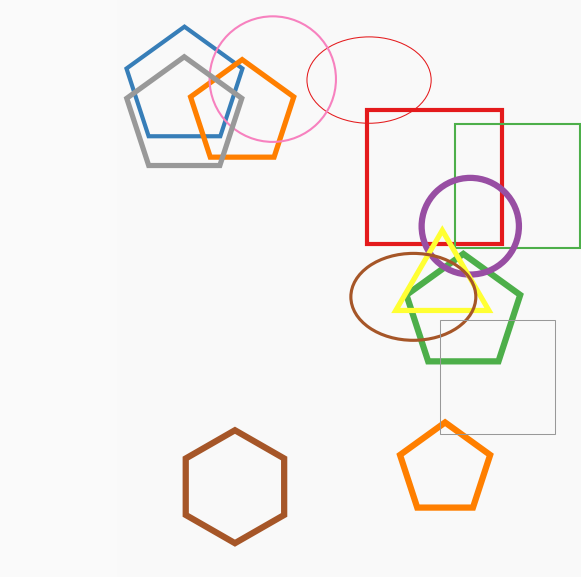[{"shape": "square", "thickness": 2, "radius": 0.58, "center": [0.747, 0.693]}, {"shape": "oval", "thickness": 0.5, "radius": 0.53, "center": [0.635, 0.86]}, {"shape": "pentagon", "thickness": 2, "radius": 0.52, "center": [0.317, 0.848]}, {"shape": "square", "thickness": 1, "radius": 0.54, "center": [0.89, 0.677]}, {"shape": "pentagon", "thickness": 3, "radius": 0.51, "center": [0.797, 0.457]}, {"shape": "circle", "thickness": 3, "radius": 0.42, "center": [0.809, 0.607]}, {"shape": "pentagon", "thickness": 3, "radius": 0.41, "center": [0.766, 0.186]}, {"shape": "pentagon", "thickness": 2.5, "radius": 0.47, "center": [0.417, 0.803]}, {"shape": "triangle", "thickness": 2.5, "radius": 0.46, "center": [0.761, 0.508]}, {"shape": "oval", "thickness": 1.5, "radius": 0.54, "center": [0.711, 0.485]}, {"shape": "hexagon", "thickness": 3, "radius": 0.49, "center": [0.404, 0.156]}, {"shape": "circle", "thickness": 1, "radius": 0.54, "center": [0.469, 0.862]}, {"shape": "square", "thickness": 0.5, "radius": 0.49, "center": [0.856, 0.347]}, {"shape": "pentagon", "thickness": 2.5, "radius": 0.52, "center": [0.317, 0.797]}]